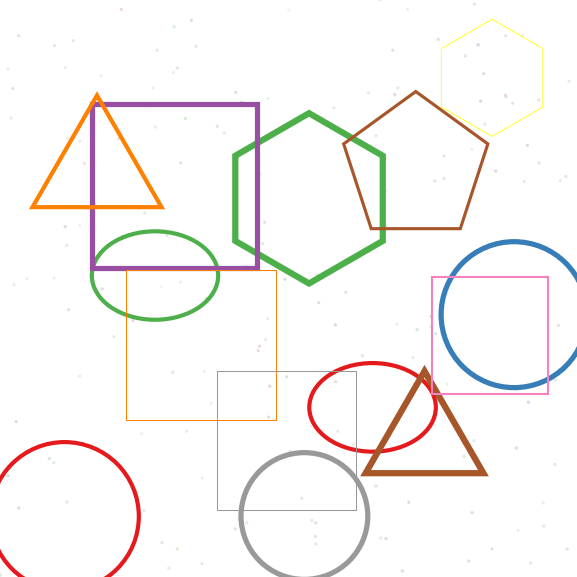[{"shape": "oval", "thickness": 2, "radius": 0.55, "center": [0.645, 0.294]}, {"shape": "circle", "thickness": 2, "radius": 0.64, "center": [0.112, 0.105]}, {"shape": "circle", "thickness": 2.5, "radius": 0.63, "center": [0.89, 0.454]}, {"shape": "oval", "thickness": 2, "radius": 0.55, "center": [0.268, 0.522]}, {"shape": "hexagon", "thickness": 3, "radius": 0.74, "center": [0.535, 0.656]}, {"shape": "square", "thickness": 2.5, "radius": 0.71, "center": [0.302, 0.677]}, {"shape": "triangle", "thickness": 2, "radius": 0.65, "center": [0.168, 0.705]}, {"shape": "square", "thickness": 0.5, "radius": 0.65, "center": [0.348, 0.402]}, {"shape": "hexagon", "thickness": 0.5, "radius": 0.51, "center": [0.852, 0.864]}, {"shape": "triangle", "thickness": 3, "radius": 0.59, "center": [0.735, 0.239]}, {"shape": "pentagon", "thickness": 1.5, "radius": 0.66, "center": [0.72, 0.709]}, {"shape": "square", "thickness": 1, "radius": 0.5, "center": [0.848, 0.418]}, {"shape": "circle", "thickness": 2.5, "radius": 0.55, "center": [0.527, 0.106]}, {"shape": "square", "thickness": 0.5, "radius": 0.6, "center": [0.497, 0.237]}]